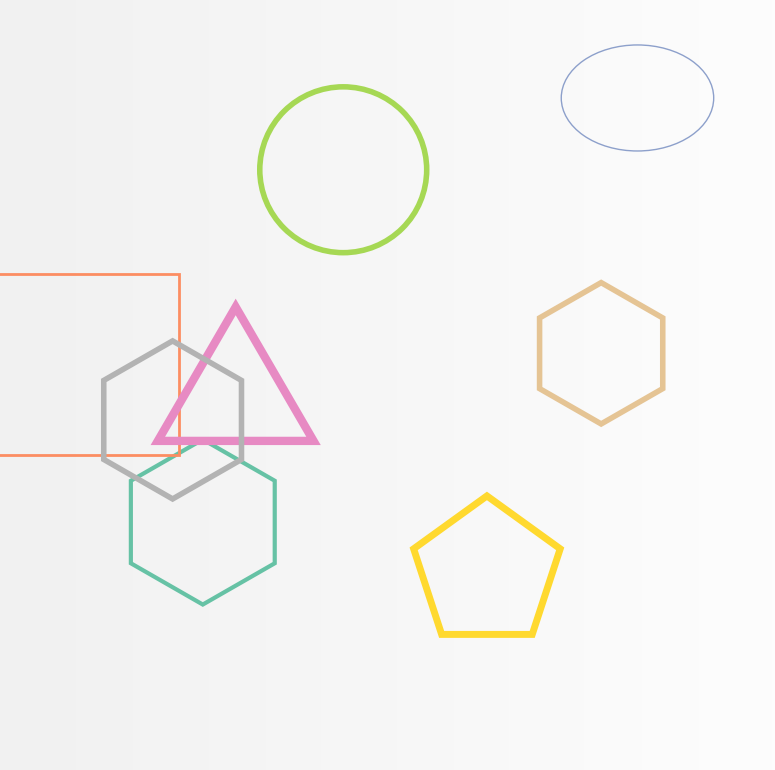[{"shape": "hexagon", "thickness": 1.5, "radius": 0.54, "center": [0.262, 0.322]}, {"shape": "square", "thickness": 1, "radius": 0.59, "center": [0.113, 0.527]}, {"shape": "oval", "thickness": 0.5, "radius": 0.49, "center": [0.823, 0.873]}, {"shape": "triangle", "thickness": 3, "radius": 0.58, "center": [0.304, 0.485]}, {"shape": "circle", "thickness": 2, "radius": 0.54, "center": [0.443, 0.78]}, {"shape": "pentagon", "thickness": 2.5, "radius": 0.5, "center": [0.628, 0.257]}, {"shape": "hexagon", "thickness": 2, "radius": 0.46, "center": [0.776, 0.541]}, {"shape": "hexagon", "thickness": 2, "radius": 0.51, "center": [0.223, 0.455]}]